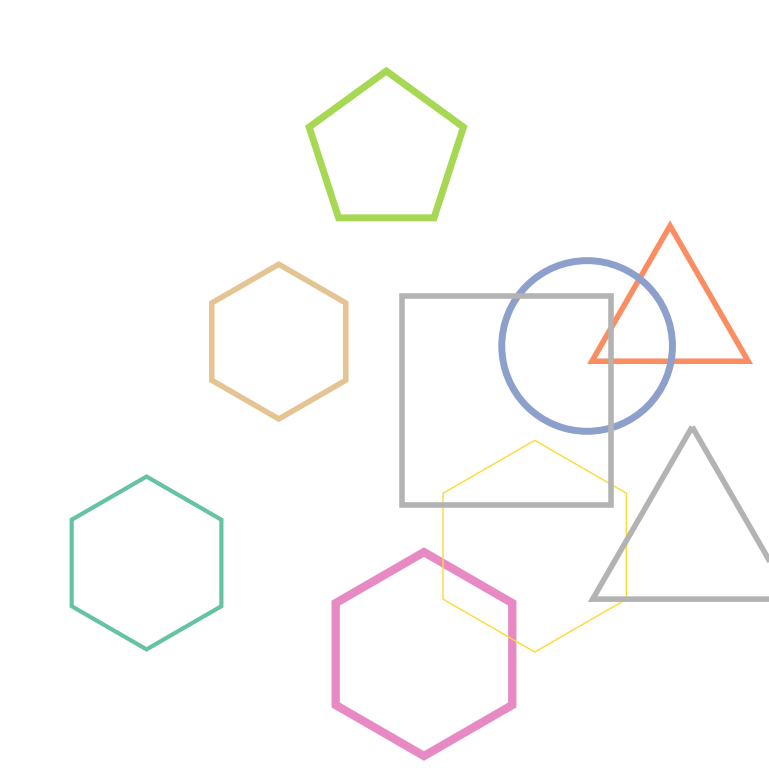[{"shape": "hexagon", "thickness": 1.5, "radius": 0.56, "center": [0.19, 0.269]}, {"shape": "triangle", "thickness": 2, "radius": 0.59, "center": [0.87, 0.589]}, {"shape": "circle", "thickness": 2.5, "radius": 0.55, "center": [0.762, 0.551]}, {"shape": "hexagon", "thickness": 3, "radius": 0.66, "center": [0.551, 0.151]}, {"shape": "pentagon", "thickness": 2.5, "radius": 0.53, "center": [0.502, 0.802]}, {"shape": "hexagon", "thickness": 0.5, "radius": 0.69, "center": [0.694, 0.291]}, {"shape": "hexagon", "thickness": 2, "radius": 0.5, "center": [0.362, 0.556]}, {"shape": "triangle", "thickness": 2, "radius": 0.75, "center": [0.899, 0.297]}, {"shape": "square", "thickness": 2, "radius": 0.68, "center": [0.658, 0.48]}]